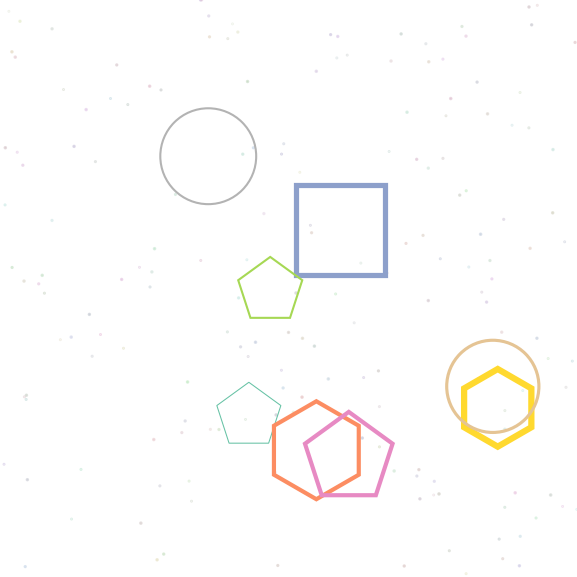[{"shape": "pentagon", "thickness": 0.5, "radius": 0.29, "center": [0.431, 0.279]}, {"shape": "hexagon", "thickness": 2, "radius": 0.42, "center": [0.548, 0.22]}, {"shape": "square", "thickness": 2.5, "radius": 0.39, "center": [0.589, 0.601]}, {"shape": "pentagon", "thickness": 2, "radius": 0.4, "center": [0.604, 0.206]}, {"shape": "pentagon", "thickness": 1, "radius": 0.29, "center": [0.468, 0.496]}, {"shape": "hexagon", "thickness": 3, "radius": 0.34, "center": [0.862, 0.293]}, {"shape": "circle", "thickness": 1.5, "radius": 0.4, "center": [0.853, 0.33]}, {"shape": "circle", "thickness": 1, "radius": 0.42, "center": [0.361, 0.729]}]